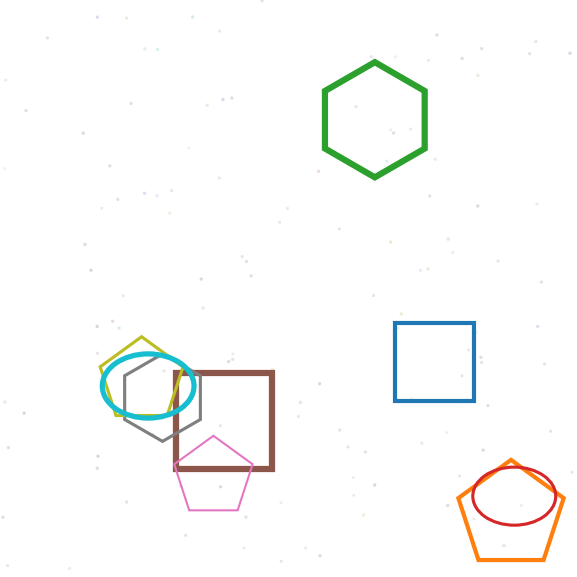[{"shape": "square", "thickness": 2, "radius": 0.34, "center": [0.753, 0.373]}, {"shape": "pentagon", "thickness": 2, "radius": 0.48, "center": [0.885, 0.107]}, {"shape": "hexagon", "thickness": 3, "radius": 0.5, "center": [0.649, 0.792]}, {"shape": "oval", "thickness": 1.5, "radius": 0.36, "center": [0.891, 0.14]}, {"shape": "square", "thickness": 3, "radius": 0.41, "center": [0.388, 0.27]}, {"shape": "pentagon", "thickness": 1, "radius": 0.36, "center": [0.37, 0.173]}, {"shape": "hexagon", "thickness": 1.5, "radius": 0.38, "center": [0.281, 0.311]}, {"shape": "pentagon", "thickness": 1.5, "radius": 0.38, "center": [0.245, 0.341]}, {"shape": "oval", "thickness": 2.5, "radius": 0.4, "center": [0.257, 0.331]}]